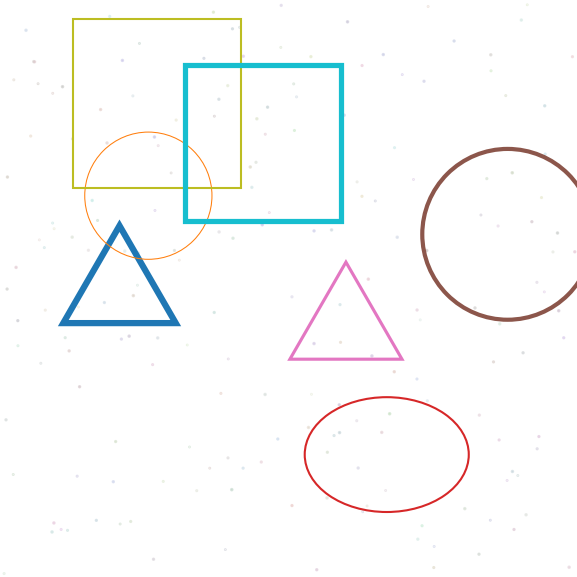[{"shape": "triangle", "thickness": 3, "radius": 0.56, "center": [0.207, 0.496]}, {"shape": "circle", "thickness": 0.5, "radius": 0.55, "center": [0.257, 0.66]}, {"shape": "oval", "thickness": 1, "radius": 0.71, "center": [0.67, 0.212]}, {"shape": "circle", "thickness": 2, "radius": 0.74, "center": [0.879, 0.593]}, {"shape": "triangle", "thickness": 1.5, "radius": 0.56, "center": [0.599, 0.433]}, {"shape": "square", "thickness": 1, "radius": 0.73, "center": [0.272, 0.82]}, {"shape": "square", "thickness": 2.5, "radius": 0.68, "center": [0.455, 0.751]}]